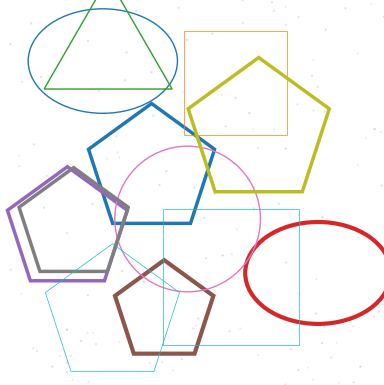[{"shape": "pentagon", "thickness": 2.5, "radius": 0.86, "center": [0.394, 0.559]}, {"shape": "oval", "thickness": 1, "radius": 0.97, "center": [0.267, 0.841]}, {"shape": "square", "thickness": 0.5, "radius": 0.67, "center": [0.612, 0.784]}, {"shape": "triangle", "thickness": 1, "radius": 0.96, "center": [0.281, 0.865]}, {"shape": "oval", "thickness": 3, "radius": 0.95, "center": [0.826, 0.291]}, {"shape": "pentagon", "thickness": 2.5, "radius": 0.82, "center": [0.175, 0.403]}, {"shape": "pentagon", "thickness": 3, "radius": 0.67, "center": [0.426, 0.19]}, {"shape": "circle", "thickness": 1, "radius": 0.95, "center": [0.487, 0.431]}, {"shape": "pentagon", "thickness": 2.5, "radius": 0.75, "center": [0.191, 0.416]}, {"shape": "pentagon", "thickness": 2.5, "radius": 0.96, "center": [0.672, 0.658]}, {"shape": "pentagon", "thickness": 0.5, "radius": 0.92, "center": [0.292, 0.184]}, {"shape": "square", "thickness": 0.5, "radius": 0.88, "center": [0.601, 0.28]}]